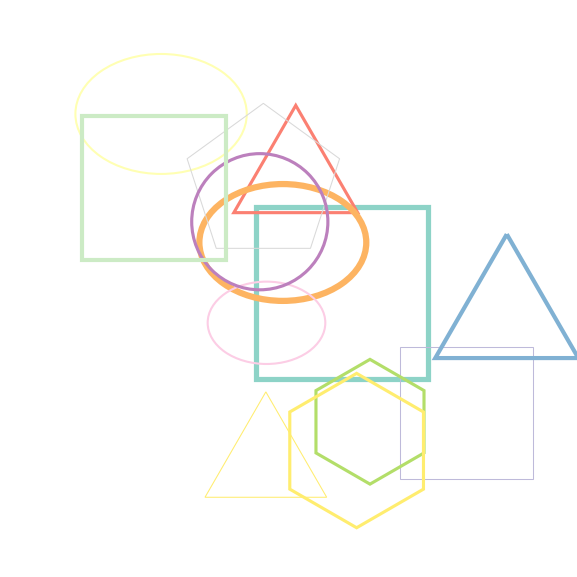[{"shape": "square", "thickness": 2.5, "radius": 0.74, "center": [0.592, 0.491]}, {"shape": "oval", "thickness": 1, "radius": 0.74, "center": [0.279, 0.802]}, {"shape": "square", "thickness": 0.5, "radius": 0.57, "center": [0.808, 0.284]}, {"shape": "triangle", "thickness": 1.5, "radius": 0.62, "center": [0.512, 0.693]}, {"shape": "triangle", "thickness": 2, "radius": 0.72, "center": [0.878, 0.451]}, {"shape": "oval", "thickness": 3, "radius": 0.72, "center": [0.49, 0.579]}, {"shape": "hexagon", "thickness": 1.5, "radius": 0.54, "center": [0.641, 0.269]}, {"shape": "oval", "thickness": 1, "radius": 0.51, "center": [0.461, 0.44]}, {"shape": "pentagon", "thickness": 0.5, "radius": 0.69, "center": [0.456, 0.681]}, {"shape": "circle", "thickness": 1.5, "radius": 0.59, "center": [0.45, 0.615]}, {"shape": "square", "thickness": 2, "radius": 0.62, "center": [0.266, 0.673]}, {"shape": "hexagon", "thickness": 1.5, "radius": 0.67, "center": [0.618, 0.219]}, {"shape": "triangle", "thickness": 0.5, "radius": 0.61, "center": [0.46, 0.199]}]